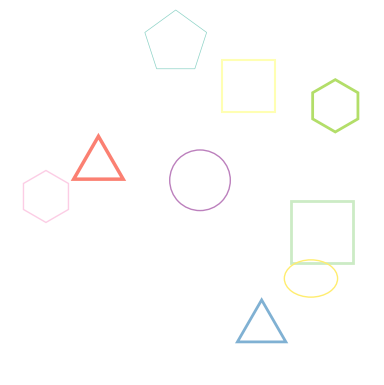[{"shape": "pentagon", "thickness": 0.5, "radius": 0.42, "center": [0.456, 0.89]}, {"shape": "square", "thickness": 1.5, "radius": 0.34, "center": [0.646, 0.777]}, {"shape": "triangle", "thickness": 2.5, "radius": 0.37, "center": [0.256, 0.572]}, {"shape": "triangle", "thickness": 2, "radius": 0.36, "center": [0.68, 0.148]}, {"shape": "hexagon", "thickness": 2, "radius": 0.34, "center": [0.871, 0.725]}, {"shape": "hexagon", "thickness": 1, "radius": 0.34, "center": [0.119, 0.49]}, {"shape": "circle", "thickness": 1, "radius": 0.39, "center": [0.52, 0.532]}, {"shape": "square", "thickness": 2, "radius": 0.4, "center": [0.836, 0.396]}, {"shape": "oval", "thickness": 1, "radius": 0.35, "center": [0.808, 0.277]}]